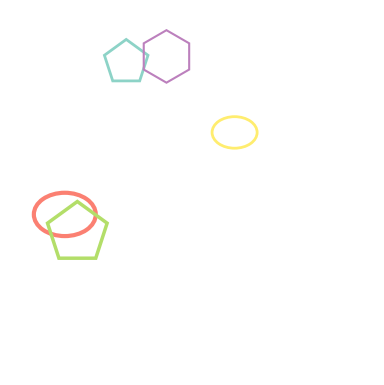[{"shape": "pentagon", "thickness": 2, "radius": 0.3, "center": [0.328, 0.838]}, {"shape": "oval", "thickness": 3, "radius": 0.4, "center": [0.168, 0.443]}, {"shape": "pentagon", "thickness": 2.5, "radius": 0.41, "center": [0.201, 0.395]}, {"shape": "hexagon", "thickness": 1.5, "radius": 0.34, "center": [0.432, 0.853]}, {"shape": "oval", "thickness": 2, "radius": 0.29, "center": [0.609, 0.656]}]